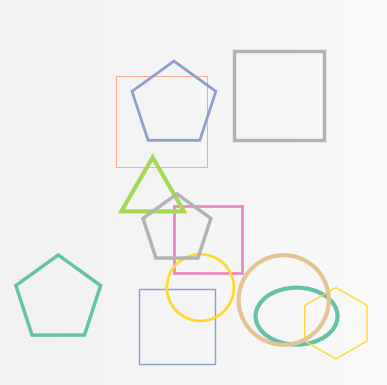[{"shape": "pentagon", "thickness": 2.5, "radius": 0.57, "center": [0.15, 0.223]}, {"shape": "oval", "thickness": 3, "radius": 0.53, "center": [0.765, 0.179]}, {"shape": "square", "thickness": 0.5, "radius": 0.59, "center": [0.418, 0.684]}, {"shape": "pentagon", "thickness": 2, "radius": 0.57, "center": [0.449, 0.728]}, {"shape": "square", "thickness": 1, "radius": 0.49, "center": [0.456, 0.151]}, {"shape": "square", "thickness": 2, "radius": 0.44, "center": [0.536, 0.378]}, {"shape": "triangle", "thickness": 3, "radius": 0.47, "center": [0.394, 0.498]}, {"shape": "circle", "thickness": 2, "radius": 0.43, "center": [0.517, 0.253]}, {"shape": "hexagon", "thickness": 1, "radius": 0.46, "center": [0.867, 0.16]}, {"shape": "circle", "thickness": 3, "radius": 0.58, "center": [0.732, 0.221]}, {"shape": "square", "thickness": 2.5, "radius": 0.58, "center": [0.721, 0.751]}, {"shape": "pentagon", "thickness": 2.5, "radius": 0.46, "center": [0.457, 0.404]}]